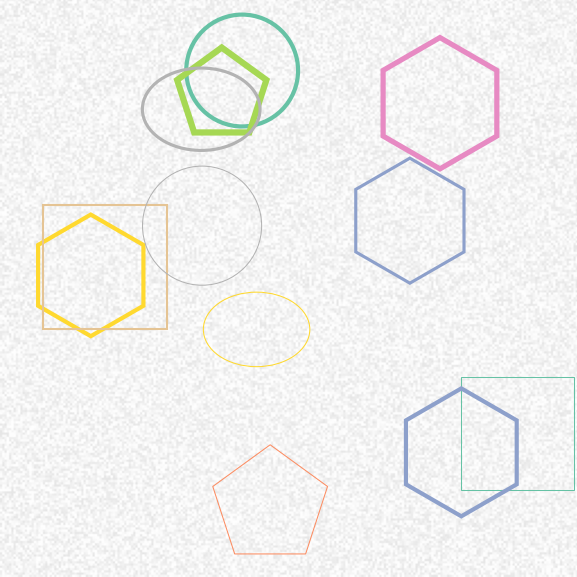[{"shape": "square", "thickness": 0.5, "radius": 0.49, "center": [0.896, 0.248]}, {"shape": "circle", "thickness": 2, "radius": 0.48, "center": [0.419, 0.877]}, {"shape": "pentagon", "thickness": 0.5, "radius": 0.52, "center": [0.468, 0.124]}, {"shape": "hexagon", "thickness": 1.5, "radius": 0.54, "center": [0.71, 0.617]}, {"shape": "hexagon", "thickness": 2, "radius": 0.55, "center": [0.799, 0.216]}, {"shape": "hexagon", "thickness": 2.5, "radius": 0.57, "center": [0.762, 0.82]}, {"shape": "pentagon", "thickness": 3, "radius": 0.41, "center": [0.384, 0.836]}, {"shape": "hexagon", "thickness": 2, "radius": 0.53, "center": [0.157, 0.522]}, {"shape": "oval", "thickness": 0.5, "radius": 0.46, "center": [0.444, 0.429]}, {"shape": "square", "thickness": 1, "radius": 0.54, "center": [0.182, 0.537]}, {"shape": "oval", "thickness": 1.5, "radius": 0.51, "center": [0.348, 0.81]}, {"shape": "circle", "thickness": 0.5, "radius": 0.52, "center": [0.35, 0.608]}]